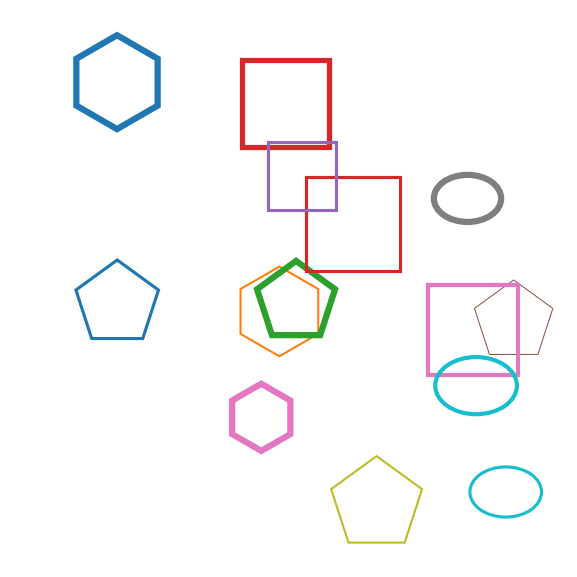[{"shape": "hexagon", "thickness": 3, "radius": 0.41, "center": [0.203, 0.857]}, {"shape": "pentagon", "thickness": 1.5, "radius": 0.38, "center": [0.203, 0.474]}, {"shape": "hexagon", "thickness": 1, "radius": 0.39, "center": [0.484, 0.46]}, {"shape": "pentagon", "thickness": 3, "radius": 0.36, "center": [0.513, 0.476]}, {"shape": "square", "thickness": 1.5, "radius": 0.41, "center": [0.612, 0.611]}, {"shape": "square", "thickness": 2.5, "radius": 0.38, "center": [0.495, 0.82]}, {"shape": "square", "thickness": 1.5, "radius": 0.3, "center": [0.523, 0.694]}, {"shape": "pentagon", "thickness": 0.5, "radius": 0.36, "center": [0.889, 0.443]}, {"shape": "hexagon", "thickness": 3, "radius": 0.29, "center": [0.452, 0.277]}, {"shape": "square", "thickness": 2, "radius": 0.39, "center": [0.819, 0.428]}, {"shape": "oval", "thickness": 3, "radius": 0.29, "center": [0.81, 0.656]}, {"shape": "pentagon", "thickness": 1, "radius": 0.41, "center": [0.652, 0.127]}, {"shape": "oval", "thickness": 2, "radius": 0.35, "center": [0.824, 0.331]}, {"shape": "oval", "thickness": 1.5, "radius": 0.31, "center": [0.876, 0.147]}]